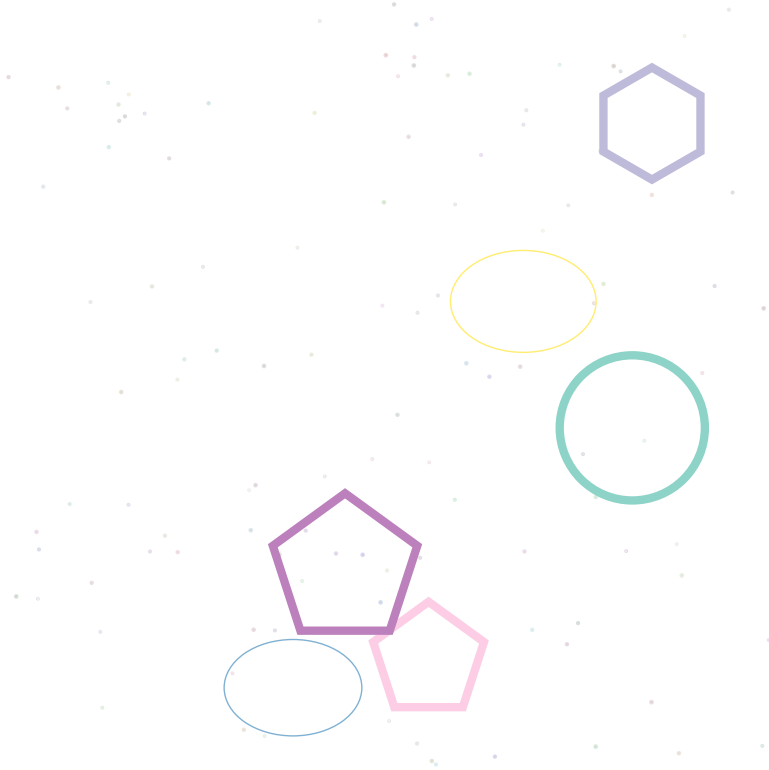[{"shape": "circle", "thickness": 3, "radius": 0.47, "center": [0.821, 0.444]}, {"shape": "hexagon", "thickness": 3, "radius": 0.36, "center": [0.847, 0.84]}, {"shape": "oval", "thickness": 0.5, "radius": 0.45, "center": [0.381, 0.107]}, {"shape": "pentagon", "thickness": 3, "radius": 0.38, "center": [0.557, 0.143]}, {"shape": "pentagon", "thickness": 3, "radius": 0.49, "center": [0.448, 0.261]}, {"shape": "oval", "thickness": 0.5, "radius": 0.47, "center": [0.68, 0.609]}]